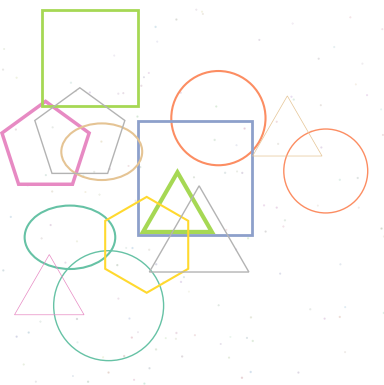[{"shape": "circle", "thickness": 1, "radius": 0.71, "center": [0.282, 0.206]}, {"shape": "oval", "thickness": 1.5, "radius": 0.59, "center": [0.182, 0.384]}, {"shape": "circle", "thickness": 1.5, "radius": 0.61, "center": [0.567, 0.693]}, {"shape": "circle", "thickness": 1, "radius": 0.55, "center": [0.846, 0.556]}, {"shape": "square", "thickness": 2, "radius": 0.74, "center": [0.507, 0.537]}, {"shape": "pentagon", "thickness": 2.5, "radius": 0.6, "center": [0.118, 0.618]}, {"shape": "triangle", "thickness": 0.5, "radius": 0.52, "center": [0.128, 0.235]}, {"shape": "triangle", "thickness": 3, "radius": 0.52, "center": [0.461, 0.449]}, {"shape": "square", "thickness": 2, "radius": 0.63, "center": [0.234, 0.849]}, {"shape": "hexagon", "thickness": 1.5, "radius": 0.62, "center": [0.381, 0.364]}, {"shape": "oval", "thickness": 1.5, "radius": 0.53, "center": [0.264, 0.606]}, {"shape": "triangle", "thickness": 0.5, "radius": 0.52, "center": [0.746, 0.647]}, {"shape": "triangle", "thickness": 1, "radius": 0.75, "center": [0.517, 0.368]}, {"shape": "pentagon", "thickness": 1, "radius": 0.61, "center": [0.207, 0.649]}]